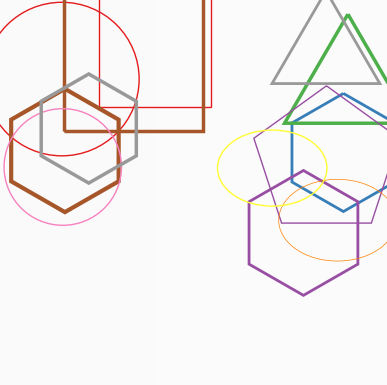[{"shape": "square", "thickness": 1, "radius": 0.72, "center": [0.4, 0.868]}, {"shape": "circle", "thickness": 1, "radius": 1.0, "center": [0.16, 0.795]}, {"shape": "hexagon", "thickness": 2, "radius": 0.77, "center": [0.886, 0.604]}, {"shape": "triangle", "thickness": 2.5, "radius": 0.94, "center": [0.898, 0.774]}, {"shape": "hexagon", "thickness": 2, "radius": 0.81, "center": [0.783, 0.395]}, {"shape": "pentagon", "thickness": 1, "radius": 0.99, "center": [0.843, 0.58]}, {"shape": "oval", "thickness": 0.5, "radius": 0.76, "center": [0.871, 0.428]}, {"shape": "oval", "thickness": 1, "radius": 0.71, "center": [0.703, 0.563]}, {"shape": "square", "thickness": 2.5, "radius": 0.9, "center": [0.345, 0.84]}, {"shape": "hexagon", "thickness": 3, "radius": 0.8, "center": [0.168, 0.609]}, {"shape": "circle", "thickness": 1, "radius": 0.76, "center": [0.162, 0.566]}, {"shape": "triangle", "thickness": 2, "radius": 0.8, "center": [0.841, 0.863]}, {"shape": "hexagon", "thickness": 2.5, "radius": 0.71, "center": [0.229, 0.666]}]